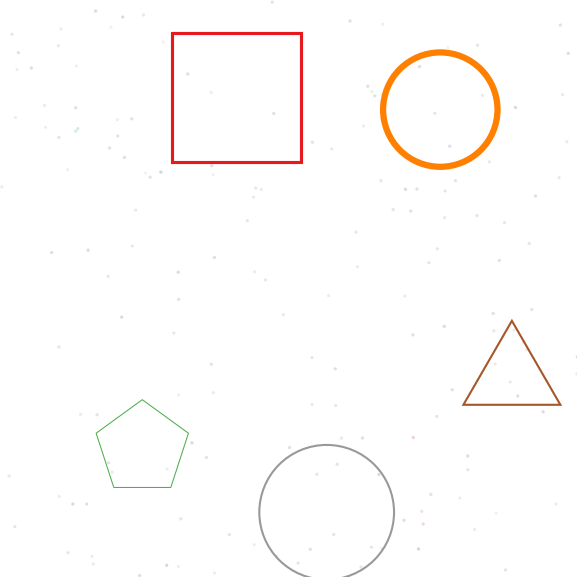[{"shape": "square", "thickness": 1.5, "radius": 0.56, "center": [0.41, 0.831]}, {"shape": "pentagon", "thickness": 0.5, "radius": 0.42, "center": [0.246, 0.223]}, {"shape": "circle", "thickness": 3, "radius": 0.5, "center": [0.762, 0.809]}, {"shape": "triangle", "thickness": 1, "radius": 0.48, "center": [0.886, 0.347]}, {"shape": "circle", "thickness": 1, "radius": 0.58, "center": [0.566, 0.112]}]